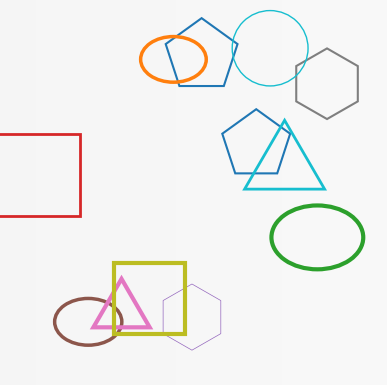[{"shape": "pentagon", "thickness": 1.5, "radius": 0.49, "center": [0.52, 0.855]}, {"shape": "pentagon", "thickness": 1.5, "radius": 0.46, "center": [0.661, 0.624]}, {"shape": "oval", "thickness": 2.5, "radius": 0.42, "center": [0.448, 0.846]}, {"shape": "oval", "thickness": 3, "radius": 0.59, "center": [0.819, 0.383]}, {"shape": "square", "thickness": 2, "radius": 0.53, "center": [0.101, 0.545]}, {"shape": "hexagon", "thickness": 0.5, "radius": 0.43, "center": [0.495, 0.176]}, {"shape": "oval", "thickness": 2.5, "radius": 0.43, "center": [0.228, 0.164]}, {"shape": "triangle", "thickness": 3, "radius": 0.42, "center": [0.314, 0.192]}, {"shape": "hexagon", "thickness": 1.5, "radius": 0.46, "center": [0.844, 0.783]}, {"shape": "square", "thickness": 3, "radius": 0.46, "center": [0.386, 0.225]}, {"shape": "circle", "thickness": 1, "radius": 0.49, "center": [0.697, 0.875]}, {"shape": "triangle", "thickness": 2, "radius": 0.6, "center": [0.734, 0.568]}]